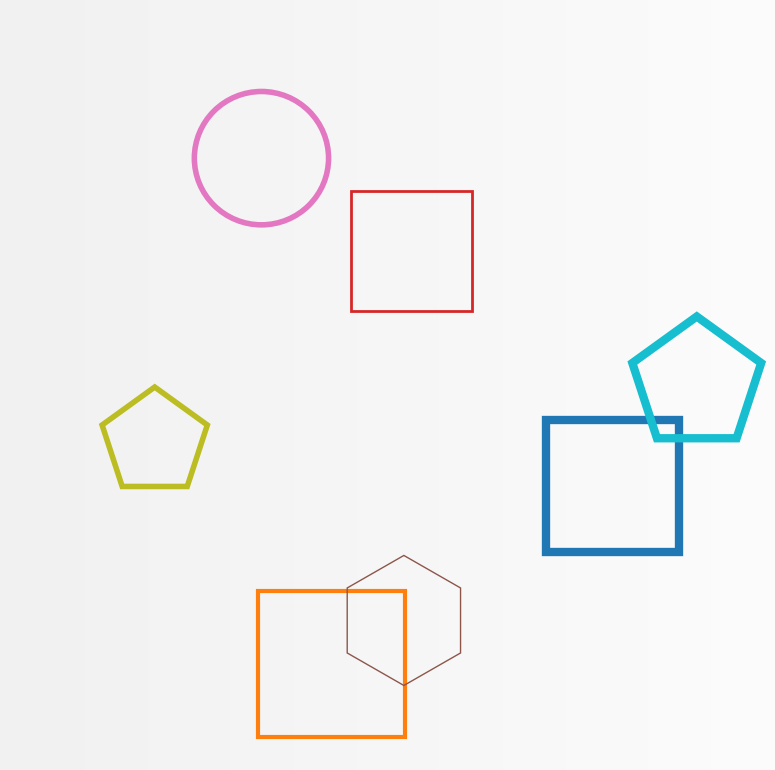[{"shape": "square", "thickness": 3, "radius": 0.43, "center": [0.791, 0.369]}, {"shape": "square", "thickness": 1.5, "radius": 0.47, "center": [0.428, 0.137]}, {"shape": "square", "thickness": 1, "radius": 0.39, "center": [0.531, 0.674]}, {"shape": "hexagon", "thickness": 0.5, "radius": 0.42, "center": [0.521, 0.194]}, {"shape": "circle", "thickness": 2, "radius": 0.43, "center": [0.337, 0.795]}, {"shape": "pentagon", "thickness": 2, "radius": 0.36, "center": [0.2, 0.426]}, {"shape": "pentagon", "thickness": 3, "radius": 0.44, "center": [0.899, 0.502]}]